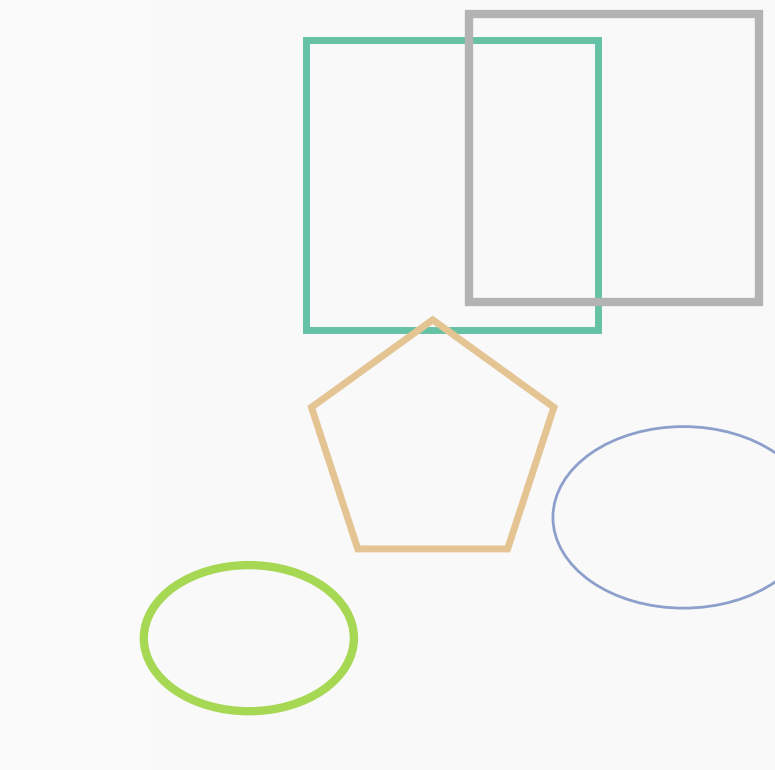[{"shape": "square", "thickness": 2.5, "radius": 0.94, "center": [0.584, 0.76]}, {"shape": "oval", "thickness": 1, "radius": 0.84, "center": [0.882, 0.328]}, {"shape": "oval", "thickness": 3, "radius": 0.68, "center": [0.321, 0.171]}, {"shape": "pentagon", "thickness": 2.5, "radius": 0.82, "center": [0.558, 0.42]}, {"shape": "square", "thickness": 3, "radius": 0.93, "center": [0.792, 0.795]}]